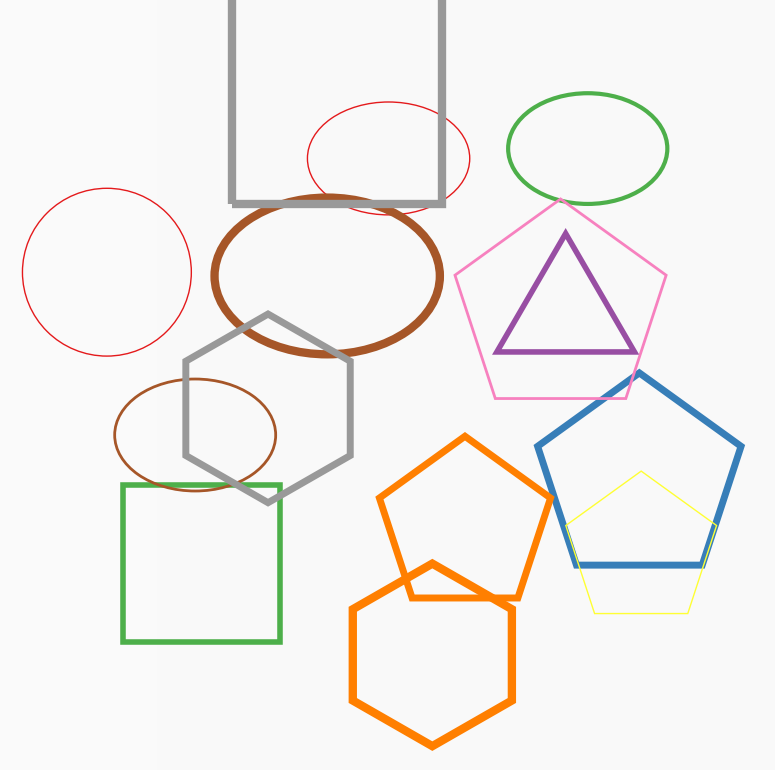[{"shape": "oval", "thickness": 0.5, "radius": 0.52, "center": [0.501, 0.794]}, {"shape": "circle", "thickness": 0.5, "radius": 0.54, "center": [0.138, 0.647]}, {"shape": "pentagon", "thickness": 2.5, "radius": 0.69, "center": [0.825, 0.378]}, {"shape": "square", "thickness": 2, "radius": 0.51, "center": [0.26, 0.268]}, {"shape": "oval", "thickness": 1.5, "radius": 0.51, "center": [0.758, 0.807]}, {"shape": "triangle", "thickness": 2, "radius": 0.51, "center": [0.73, 0.594]}, {"shape": "hexagon", "thickness": 3, "radius": 0.59, "center": [0.558, 0.15]}, {"shape": "pentagon", "thickness": 2.5, "radius": 0.58, "center": [0.6, 0.317]}, {"shape": "pentagon", "thickness": 0.5, "radius": 0.51, "center": [0.827, 0.286]}, {"shape": "oval", "thickness": 3, "radius": 0.73, "center": [0.422, 0.642]}, {"shape": "oval", "thickness": 1, "radius": 0.52, "center": [0.252, 0.435]}, {"shape": "pentagon", "thickness": 1, "radius": 0.72, "center": [0.723, 0.598]}, {"shape": "hexagon", "thickness": 2.5, "radius": 0.61, "center": [0.346, 0.47]}, {"shape": "square", "thickness": 3, "radius": 0.68, "center": [0.435, 0.87]}]